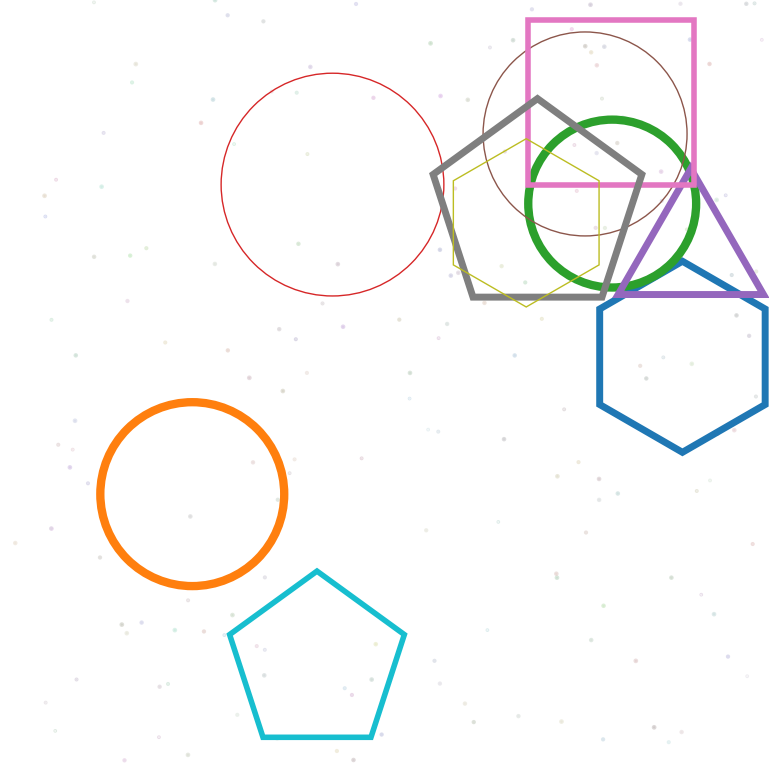[{"shape": "hexagon", "thickness": 2.5, "radius": 0.62, "center": [0.886, 0.537]}, {"shape": "circle", "thickness": 3, "radius": 0.6, "center": [0.25, 0.358]}, {"shape": "circle", "thickness": 3, "radius": 0.55, "center": [0.795, 0.736]}, {"shape": "circle", "thickness": 0.5, "radius": 0.72, "center": [0.432, 0.76]}, {"shape": "triangle", "thickness": 2.5, "radius": 0.55, "center": [0.897, 0.672]}, {"shape": "circle", "thickness": 0.5, "radius": 0.66, "center": [0.76, 0.826]}, {"shape": "square", "thickness": 2, "radius": 0.54, "center": [0.794, 0.867]}, {"shape": "pentagon", "thickness": 2.5, "radius": 0.71, "center": [0.698, 0.729]}, {"shape": "hexagon", "thickness": 0.5, "radius": 0.55, "center": [0.683, 0.711]}, {"shape": "pentagon", "thickness": 2, "radius": 0.6, "center": [0.412, 0.139]}]